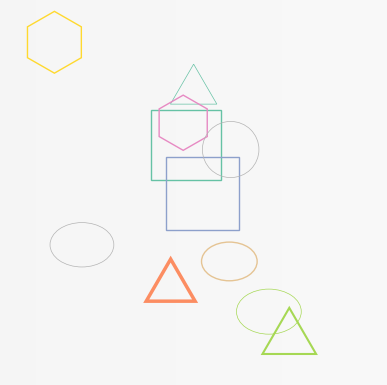[{"shape": "square", "thickness": 1, "radius": 0.45, "center": [0.48, 0.624]}, {"shape": "triangle", "thickness": 0.5, "radius": 0.35, "center": [0.5, 0.764]}, {"shape": "triangle", "thickness": 2.5, "radius": 0.36, "center": [0.44, 0.254]}, {"shape": "square", "thickness": 1, "radius": 0.47, "center": [0.523, 0.498]}, {"shape": "hexagon", "thickness": 1, "radius": 0.36, "center": [0.473, 0.681]}, {"shape": "oval", "thickness": 0.5, "radius": 0.42, "center": [0.694, 0.191]}, {"shape": "triangle", "thickness": 1.5, "radius": 0.4, "center": [0.747, 0.12]}, {"shape": "hexagon", "thickness": 1, "radius": 0.4, "center": [0.14, 0.89]}, {"shape": "oval", "thickness": 1, "radius": 0.36, "center": [0.592, 0.321]}, {"shape": "circle", "thickness": 0.5, "radius": 0.36, "center": [0.595, 0.612]}, {"shape": "oval", "thickness": 0.5, "radius": 0.41, "center": [0.211, 0.364]}]